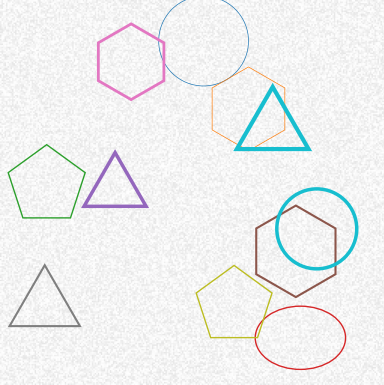[{"shape": "circle", "thickness": 0.5, "radius": 0.58, "center": [0.529, 0.893]}, {"shape": "hexagon", "thickness": 0.5, "radius": 0.55, "center": [0.645, 0.717]}, {"shape": "pentagon", "thickness": 1, "radius": 0.53, "center": [0.121, 0.519]}, {"shape": "oval", "thickness": 1, "radius": 0.59, "center": [0.78, 0.123]}, {"shape": "triangle", "thickness": 2.5, "radius": 0.47, "center": [0.299, 0.511]}, {"shape": "hexagon", "thickness": 1.5, "radius": 0.59, "center": [0.768, 0.347]}, {"shape": "hexagon", "thickness": 2, "radius": 0.49, "center": [0.341, 0.84]}, {"shape": "triangle", "thickness": 1.5, "radius": 0.53, "center": [0.116, 0.206]}, {"shape": "pentagon", "thickness": 1, "radius": 0.52, "center": [0.608, 0.207]}, {"shape": "triangle", "thickness": 3, "radius": 0.54, "center": [0.708, 0.667]}, {"shape": "circle", "thickness": 2.5, "radius": 0.52, "center": [0.823, 0.406]}]